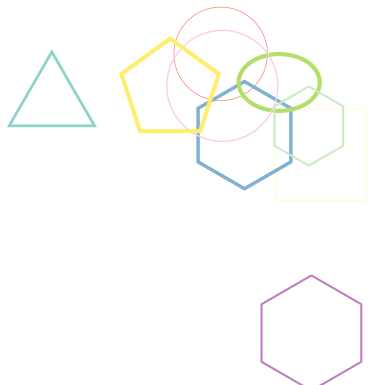[{"shape": "triangle", "thickness": 2, "radius": 0.64, "center": [0.135, 0.737]}, {"shape": "square", "thickness": 0.5, "radius": 0.59, "center": [0.833, 0.599]}, {"shape": "circle", "thickness": 0.5, "radius": 0.61, "center": [0.573, 0.86]}, {"shape": "hexagon", "thickness": 2.5, "radius": 0.7, "center": [0.635, 0.649]}, {"shape": "oval", "thickness": 3, "radius": 0.53, "center": [0.725, 0.786]}, {"shape": "circle", "thickness": 1, "radius": 0.72, "center": [0.577, 0.777]}, {"shape": "hexagon", "thickness": 1.5, "radius": 0.75, "center": [0.809, 0.135]}, {"shape": "hexagon", "thickness": 1.5, "radius": 0.51, "center": [0.802, 0.673]}, {"shape": "pentagon", "thickness": 3, "radius": 0.66, "center": [0.442, 0.767]}]